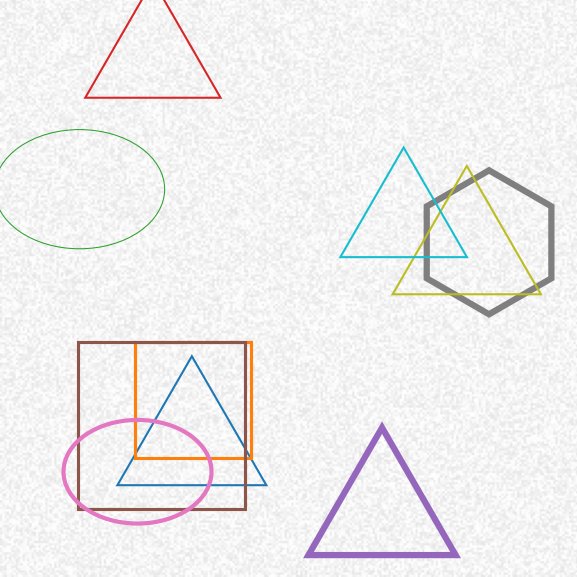[{"shape": "triangle", "thickness": 1, "radius": 0.74, "center": [0.332, 0.233]}, {"shape": "square", "thickness": 1.5, "radius": 0.5, "center": [0.334, 0.307]}, {"shape": "oval", "thickness": 0.5, "radius": 0.74, "center": [0.138, 0.672]}, {"shape": "triangle", "thickness": 1, "radius": 0.68, "center": [0.265, 0.898]}, {"shape": "triangle", "thickness": 3, "radius": 0.74, "center": [0.662, 0.112]}, {"shape": "square", "thickness": 1.5, "radius": 0.72, "center": [0.279, 0.263]}, {"shape": "oval", "thickness": 2, "radius": 0.64, "center": [0.238, 0.182]}, {"shape": "hexagon", "thickness": 3, "radius": 0.62, "center": [0.847, 0.58]}, {"shape": "triangle", "thickness": 1, "radius": 0.74, "center": [0.808, 0.564]}, {"shape": "triangle", "thickness": 1, "radius": 0.63, "center": [0.699, 0.617]}]